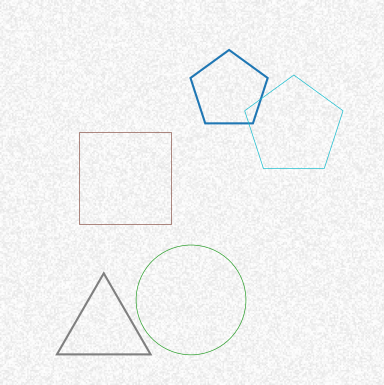[{"shape": "pentagon", "thickness": 1.5, "radius": 0.53, "center": [0.595, 0.765]}, {"shape": "circle", "thickness": 0.5, "radius": 0.71, "center": [0.496, 0.221]}, {"shape": "square", "thickness": 0.5, "radius": 0.59, "center": [0.325, 0.538]}, {"shape": "triangle", "thickness": 1.5, "radius": 0.7, "center": [0.27, 0.15]}, {"shape": "pentagon", "thickness": 0.5, "radius": 0.67, "center": [0.763, 0.671]}]